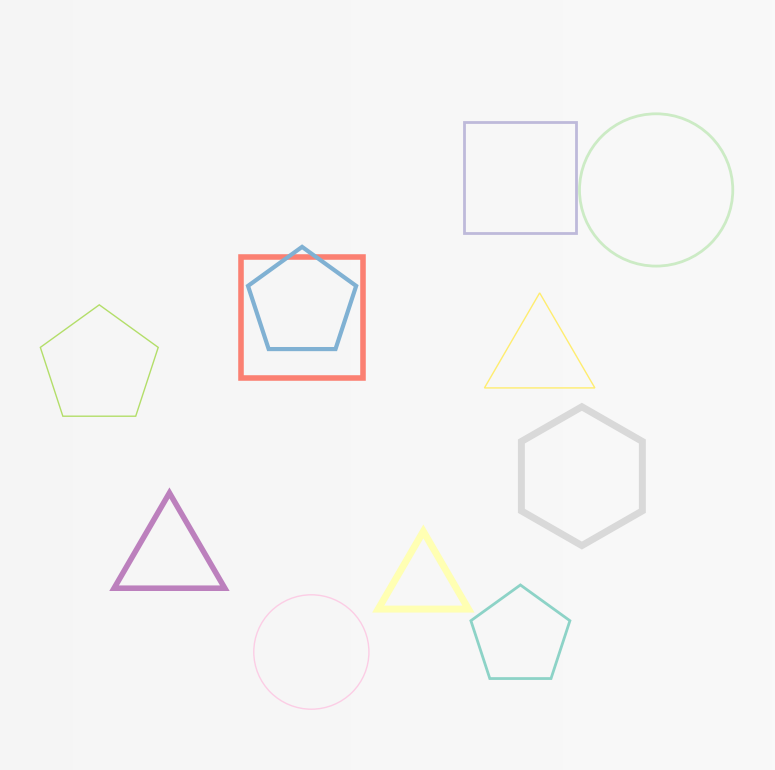[{"shape": "pentagon", "thickness": 1, "radius": 0.34, "center": [0.671, 0.173]}, {"shape": "triangle", "thickness": 2.5, "radius": 0.34, "center": [0.546, 0.243]}, {"shape": "square", "thickness": 1, "radius": 0.36, "center": [0.671, 0.769]}, {"shape": "square", "thickness": 2, "radius": 0.39, "center": [0.39, 0.588]}, {"shape": "pentagon", "thickness": 1.5, "radius": 0.37, "center": [0.39, 0.606]}, {"shape": "pentagon", "thickness": 0.5, "radius": 0.4, "center": [0.128, 0.524]}, {"shape": "circle", "thickness": 0.5, "radius": 0.37, "center": [0.402, 0.153]}, {"shape": "hexagon", "thickness": 2.5, "radius": 0.45, "center": [0.751, 0.382]}, {"shape": "triangle", "thickness": 2, "radius": 0.41, "center": [0.219, 0.277]}, {"shape": "circle", "thickness": 1, "radius": 0.49, "center": [0.847, 0.753]}, {"shape": "triangle", "thickness": 0.5, "radius": 0.41, "center": [0.696, 0.537]}]